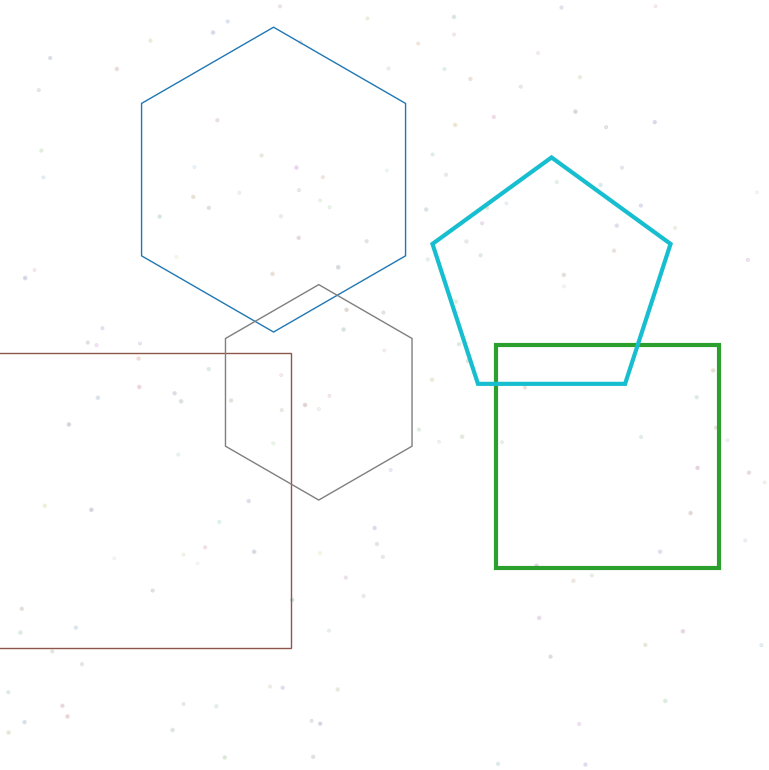[{"shape": "hexagon", "thickness": 0.5, "radius": 0.99, "center": [0.355, 0.767]}, {"shape": "square", "thickness": 1.5, "radius": 0.72, "center": [0.789, 0.407]}, {"shape": "square", "thickness": 0.5, "radius": 0.96, "center": [0.187, 0.35]}, {"shape": "hexagon", "thickness": 0.5, "radius": 0.7, "center": [0.414, 0.49]}, {"shape": "pentagon", "thickness": 1.5, "radius": 0.81, "center": [0.716, 0.633]}]